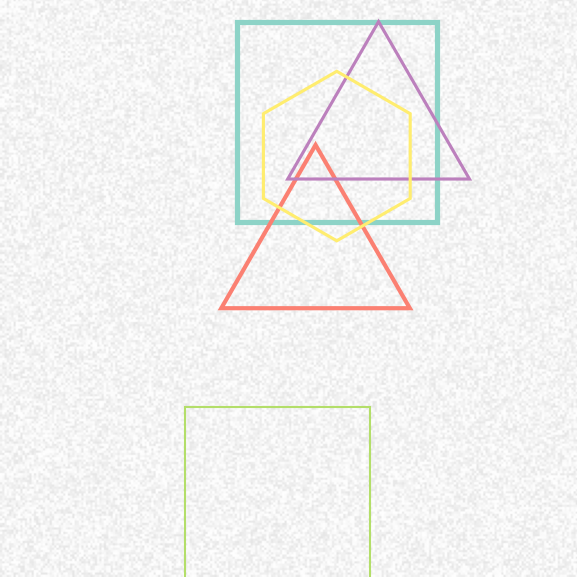[{"shape": "square", "thickness": 2.5, "radius": 0.87, "center": [0.584, 0.788]}, {"shape": "triangle", "thickness": 2, "radius": 0.94, "center": [0.546, 0.56]}, {"shape": "square", "thickness": 1, "radius": 0.8, "center": [0.48, 0.134]}, {"shape": "triangle", "thickness": 1.5, "radius": 0.91, "center": [0.656, 0.78]}, {"shape": "hexagon", "thickness": 1.5, "radius": 0.73, "center": [0.583, 0.729]}]